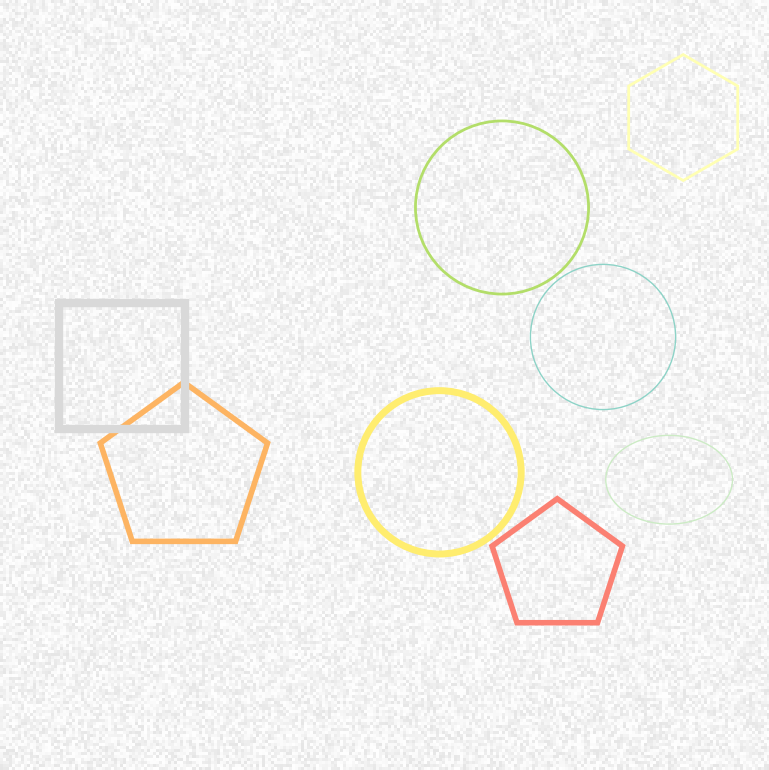[{"shape": "circle", "thickness": 0.5, "radius": 0.47, "center": [0.783, 0.562]}, {"shape": "hexagon", "thickness": 1, "radius": 0.41, "center": [0.887, 0.847]}, {"shape": "pentagon", "thickness": 2, "radius": 0.45, "center": [0.724, 0.263]}, {"shape": "pentagon", "thickness": 2, "radius": 0.57, "center": [0.239, 0.389]}, {"shape": "circle", "thickness": 1, "radius": 0.56, "center": [0.652, 0.731]}, {"shape": "square", "thickness": 3, "radius": 0.41, "center": [0.158, 0.524]}, {"shape": "oval", "thickness": 0.5, "radius": 0.41, "center": [0.869, 0.377]}, {"shape": "circle", "thickness": 2.5, "radius": 0.53, "center": [0.571, 0.387]}]